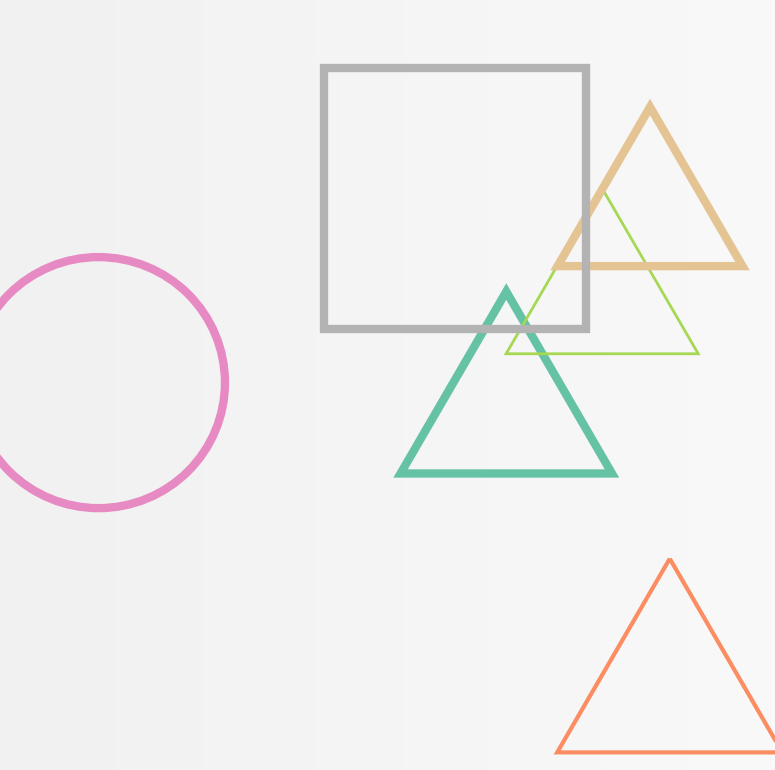[{"shape": "triangle", "thickness": 3, "radius": 0.79, "center": [0.653, 0.464]}, {"shape": "triangle", "thickness": 1.5, "radius": 0.84, "center": [0.864, 0.107]}, {"shape": "circle", "thickness": 3, "radius": 0.82, "center": [0.127, 0.503]}, {"shape": "triangle", "thickness": 1, "radius": 0.72, "center": [0.777, 0.612]}, {"shape": "triangle", "thickness": 3, "radius": 0.69, "center": [0.839, 0.723]}, {"shape": "square", "thickness": 3, "radius": 0.85, "center": [0.587, 0.742]}]